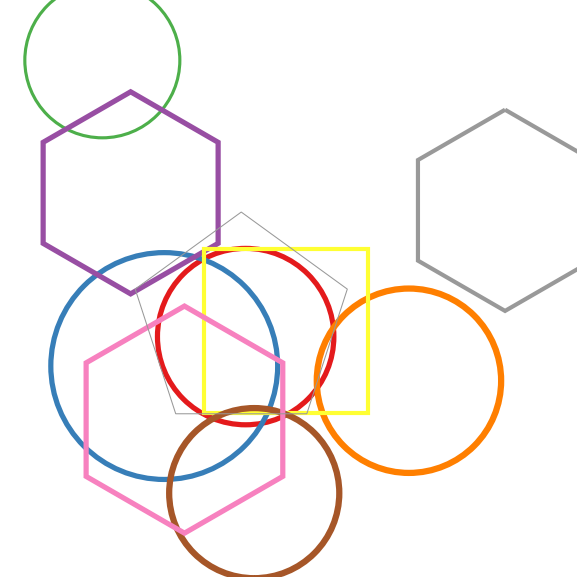[{"shape": "circle", "thickness": 2.5, "radius": 0.76, "center": [0.425, 0.416]}, {"shape": "circle", "thickness": 2.5, "radius": 0.98, "center": [0.284, 0.365]}, {"shape": "circle", "thickness": 1.5, "radius": 0.67, "center": [0.177, 0.895]}, {"shape": "hexagon", "thickness": 2.5, "radius": 0.87, "center": [0.226, 0.665]}, {"shape": "circle", "thickness": 3, "radius": 0.8, "center": [0.708, 0.34]}, {"shape": "square", "thickness": 2, "radius": 0.71, "center": [0.496, 0.426]}, {"shape": "circle", "thickness": 3, "radius": 0.74, "center": [0.44, 0.145]}, {"shape": "hexagon", "thickness": 2.5, "radius": 0.98, "center": [0.319, 0.273]}, {"shape": "pentagon", "thickness": 0.5, "radius": 0.97, "center": [0.418, 0.439]}, {"shape": "hexagon", "thickness": 2, "radius": 0.87, "center": [0.875, 0.635]}]